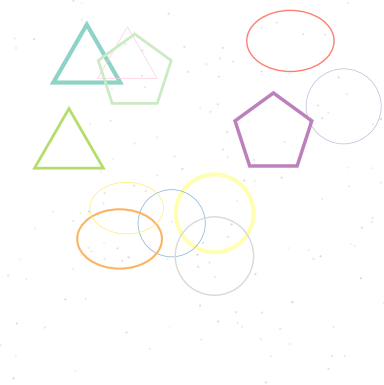[{"shape": "triangle", "thickness": 3, "radius": 0.5, "center": [0.225, 0.836]}, {"shape": "circle", "thickness": 3, "radius": 0.5, "center": [0.558, 0.446]}, {"shape": "circle", "thickness": 0.5, "radius": 0.49, "center": [0.893, 0.724]}, {"shape": "oval", "thickness": 1, "radius": 0.57, "center": [0.754, 0.894]}, {"shape": "circle", "thickness": 0.5, "radius": 0.44, "center": [0.446, 0.42]}, {"shape": "oval", "thickness": 1.5, "radius": 0.55, "center": [0.311, 0.379]}, {"shape": "triangle", "thickness": 2, "radius": 0.52, "center": [0.179, 0.615]}, {"shape": "triangle", "thickness": 0.5, "radius": 0.45, "center": [0.331, 0.841]}, {"shape": "circle", "thickness": 1, "radius": 0.51, "center": [0.557, 0.335]}, {"shape": "pentagon", "thickness": 2.5, "radius": 0.52, "center": [0.71, 0.654]}, {"shape": "pentagon", "thickness": 2, "radius": 0.5, "center": [0.35, 0.812]}, {"shape": "oval", "thickness": 0.5, "radius": 0.48, "center": [0.329, 0.46]}]